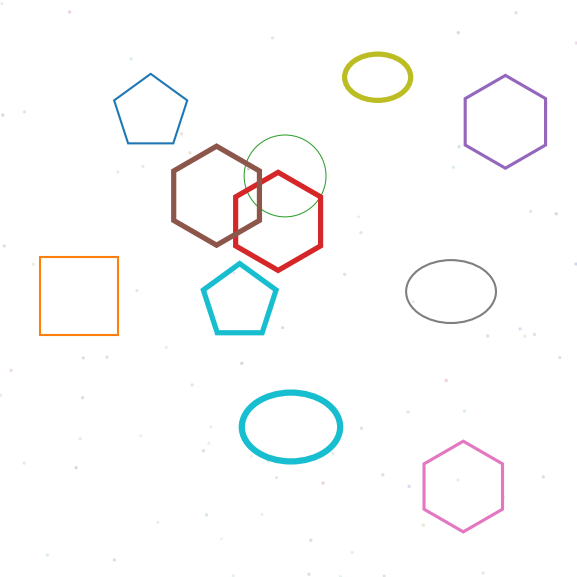[{"shape": "pentagon", "thickness": 1, "radius": 0.33, "center": [0.261, 0.805]}, {"shape": "square", "thickness": 1, "radius": 0.34, "center": [0.137, 0.486]}, {"shape": "circle", "thickness": 0.5, "radius": 0.35, "center": [0.494, 0.694]}, {"shape": "hexagon", "thickness": 2.5, "radius": 0.42, "center": [0.482, 0.616]}, {"shape": "hexagon", "thickness": 1.5, "radius": 0.4, "center": [0.875, 0.788]}, {"shape": "hexagon", "thickness": 2.5, "radius": 0.43, "center": [0.375, 0.66]}, {"shape": "hexagon", "thickness": 1.5, "radius": 0.39, "center": [0.802, 0.157]}, {"shape": "oval", "thickness": 1, "radius": 0.39, "center": [0.781, 0.494]}, {"shape": "oval", "thickness": 2.5, "radius": 0.29, "center": [0.654, 0.865]}, {"shape": "oval", "thickness": 3, "radius": 0.43, "center": [0.504, 0.26]}, {"shape": "pentagon", "thickness": 2.5, "radius": 0.33, "center": [0.415, 0.477]}]